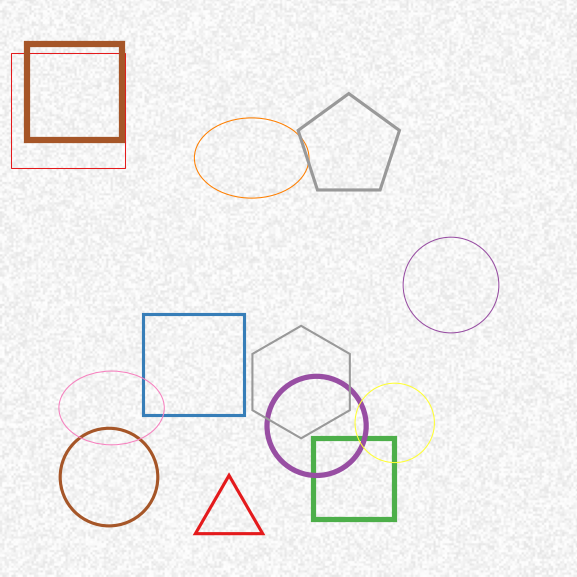[{"shape": "square", "thickness": 0.5, "radius": 0.49, "center": [0.117, 0.808]}, {"shape": "triangle", "thickness": 1.5, "radius": 0.34, "center": [0.397, 0.109]}, {"shape": "square", "thickness": 1.5, "radius": 0.44, "center": [0.335, 0.368]}, {"shape": "square", "thickness": 2.5, "radius": 0.35, "center": [0.612, 0.17]}, {"shape": "circle", "thickness": 2.5, "radius": 0.43, "center": [0.548, 0.262]}, {"shape": "circle", "thickness": 0.5, "radius": 0.41, "center": [0.781, 0.506]}, {"shape": "oval", "thickness": 0.5, "radius": 0.5, "center": [0.436, 0.726]}, {"shape": "circle", "thickness": 0.5, "radius": 0.34, "center": [0.684, 0.267]}, {"shape": "square", "thickness": 3, "radius": 0.41, "center": [0.129, 0.839]}, {"shape": "circle", "thickness": 1.5, "radius": 0.42, "center": [0.189, 0.173]}, {"shape": "oval", "thickness": 0.5, "radius": 0.46, "center": [0.193, 0.293]}, {"shape": "pentagon", "thickness": 1.5, "radius": 0.46, "center": [0.604, 0.745]}, {"shape": "hexagon", "thickness": 1, "radius": 0.49, "center": [0.521, 0.338]}]